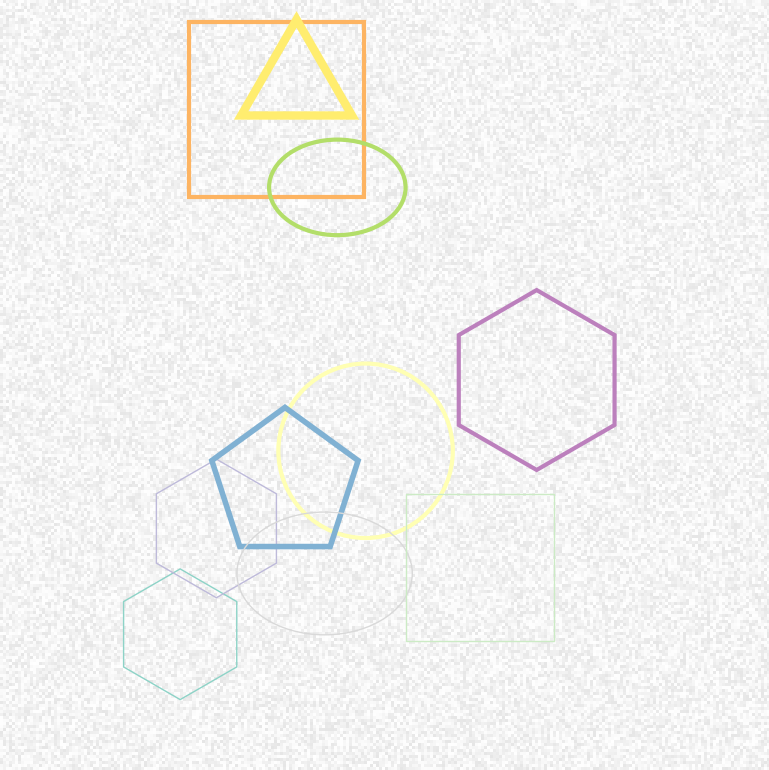[{"shape": "hexagon", "thickness": 0.5, "radius": 0.42, "center": [0.234, 0.176]}, {"shape": "circle", "thickness": 1.5, "radius": 0.57, "center": [0.475, 0.415]}, {"shape": "hexagon", "thickness": 0.5, "radius": 0.45, "center": [0.281, 0.314]}, {"shape": "pentagon", "thickness": 2, "radius": 0.5, "center": [0.37, 0.371]}, {"shape": "square", "thickness": 1.5, "radius": 0.57, "center": [0.359, 0.858]}, {"shape": "oval", "thickness": 1.5, "radius": 0.44, "center": [0.438, 0.757]}, {"shape": "oval", "thickness": 0.5, "radius": 0.57, "center": [0.422, 0.255]}, {"shape": "hexagon", "thickness": 1.5, "radius": 0.58, "center": [0.697, 0.506]}, {"shape": "square", "thickness": 0.5, "radius": 0.48, "center": [0.623, 0.263]}, {"shape": "triangle", "thickness": 3, "radius": 0.42, "center": [0.385, 0.892]}]